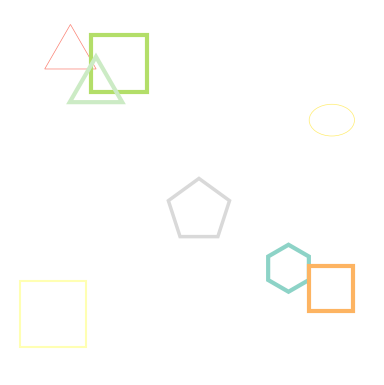[{"shape": "hexagon", "thickness": 3, "radius": 0.31, "center": [0.749, 0.303]}, {"shape": "square", "thickness": 1.5, "radius": 0.43, "center": [0.137, 0.186]}, {"shape": "triangle", "thickness": 0.5, "radius": 0.39, "center": [0.183, 0.859]}, {"shape": "square", "thickness": 3, "radius": 0.29, "center": [0.86, 0.25]}, {"shape": "square", "thickness": 3, "radius": 0.37, "center": [0.309, 0.836]}, {"shape": "pentagon", "thickness": 2.5, "radius": 0.42, "center": [0.517, 0.453]}, {"shape": "triangle", "thickness": 3, "radius": 0.39, "center": [0.249, 0.774]}, {"shape": "oval", "thickness": 0.5, "radius": 0.29, "center": [0.862, 0.688]}]